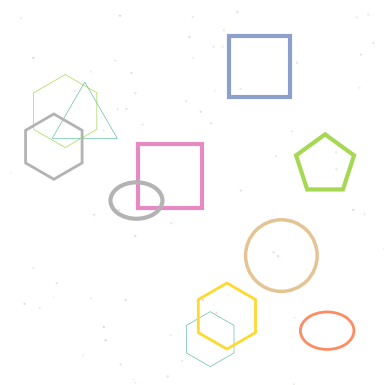[{"shape": "hexagon", "thickness": 0.5, "radius": 0.36, "center": [0.546, 0.119]}, {"shape": "triangle", "thickness": 0.5, "radius": 0.49, "center": [0.22, 0.689]}, {"shape": "oval", "thickness": 2, "radius": 0.35, "center": [0.85, 0.141]}, {"shape": "square", "thickness": 3, "radius": 0.39, "center": [0.675, 0.828]}, {"shape": "square", "thickness": 3, "radius": 0.42, "center": [0.442, 0.544]}, {"shape": "pentagon", "thickness": 3, "radius": 0.4, "center": [0.844, 0.572]}, {"shape": "hexagon", "thickness": 0.5, "radius": 0.47, "center": [0.169, 0.712]}, {"shape": "hexagon", "thickness": 2, "radius": 0.43, "center": [0.589, 0.179]}, {"shape": "circle", "thickness": 2.5, "radius": 0.47, "center": [0.731, 0.336]}, {"shape": "hexagon", "thickness": 2, "radius": 0.42, "center": [0.14, 0.619]}, {"shape": "oval", "thickness": 3, "radius": 0.34, "center": [0.354, 0.479]}]